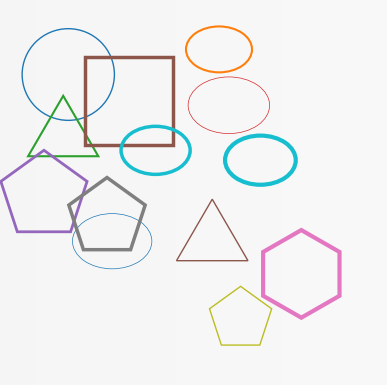[{"shape": "oval", "thickness": 0.5, "radius": 0.51, "center": [0.289, 0.373]}, {"shape": "circle", "thickness": 1, "radius": 0.6, "center": [0.176, 0.806]}, {"shape": "oval", "thickness": 1.5, "radius": 0.43, "center": [0.565, 0.872]}, {"shape": "triangle", "thickness": 1.5, "radius": 0.52, "center": [0.163, 0.646]}, {"shape": "oval", "thickness": 0.5, "radius": 0.53, "center": [0.591, 0.727]}, {"shape": "pentagon", "thickness": 2, "radius": 0.58, "center": [0.113, 0.493]}, {"shape": "square", "thickness": 2.5, "radius": 0.57, "center": [0.332, 0.738]}, {"shape": "triangle", "thickness": 1, "radius": 0.53, "center": [0.548, 0.376]}, {"shape": "hexagon", "thickness": 3, "radius": 0.57, "center": [0.778, 0.289]}, {"shape": "pentagon", "thickness": 2.5, "radius": 0.52, "center": [0.276, 0.435]}, {"shape": "pentagon", "thickness": 1, "radius": 0.42, "center": [0.621, 0.172]}, {"shape": "oval", "thickness": 2.5, "radius": 0.45, "center": [0.402, 0.609]}, {"shape": "oval", "thickness": 3, "radius": 0.46, "center": [0.672, 0.584]}]